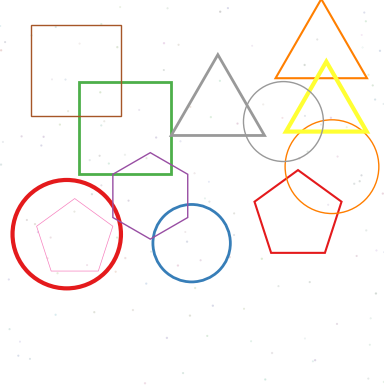[{"shape": "circle", "thickness": 3, "radius": 0.7, "center": [0.173, 0.392]}, {"shape": "pentagon", "thickness": 1.5, "radius": 0.59, "center": [0.774, 0.439]}, {"shape": "circle", "thickness": 2, "radius": 0.5, "center": [0.498, 0.368]}, {"shape": "square", "thickness": 2, "radius": 0.6, "center": [0.325, 0.667]}, {"shape": "hexagon", "thickness": 1, "radius": 0.56, "center": [0.39, 0.491]}, {"shape": "triangle", "thickness": 1.5, "radius": 0.69, "center": [0.834, 0.865]}, {"shape": "circle", "thickness": 1, "radius": 0.61, "center": [0.862, 0.567]}, {"shape": "triangle", "thickness": 3, "radius": 0.61, "center": [0.848, 0.719]}, {"shape": "square", "thickness": 1, "radius": 0.59, "center": [0.197, 0.817]}, {"shape": "pentagon", "thickness": 0.5, "radius": 0.52, "center": [0.194, 0.38]}, {"shape": "circle", "thickness": 1, "radius": 0.52, "center": [0.736, 0.684]}, {"shape": "triangle", "thickness": 2, "radius": 0.7, "center": [0.566, 0.718]}]